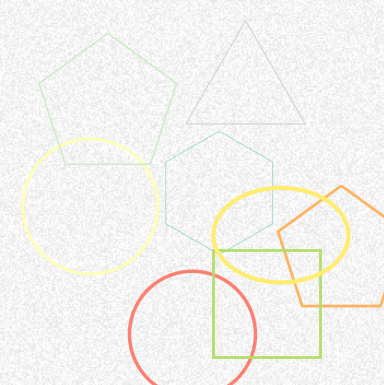[{"shape": "hexagon", "thickness": 0.5, "radius": 0.8, "center": [0.57, 0.499]}, {"shape": "circle", "thickness": 2, "radius": 0.88, "center": [0.235, 0.464]}, {"shape": "circle", "thickness": 2.5, "radius": 0.82, "center": [0.5, 0.132]}, {"shape": "pentagon", "thickness": 2, "radius": 0.86, "center": [0.887, 0.345]}, {"shape": "square", "thickness": 2, "radius": 0.7, "center": [0.692, 0.211]}, {"shape": "triangle", "thickness": 1, "radius": 0.9, "center": [0.638, 0.767]}, {"shape": "pentagon", "thickness": 1, "radius": 0.94, "center": [0.28, 0.725]}, {"shape": "oval", "thickness": 3, "radius": 0.88, "center": [0.73, 0.389]}]